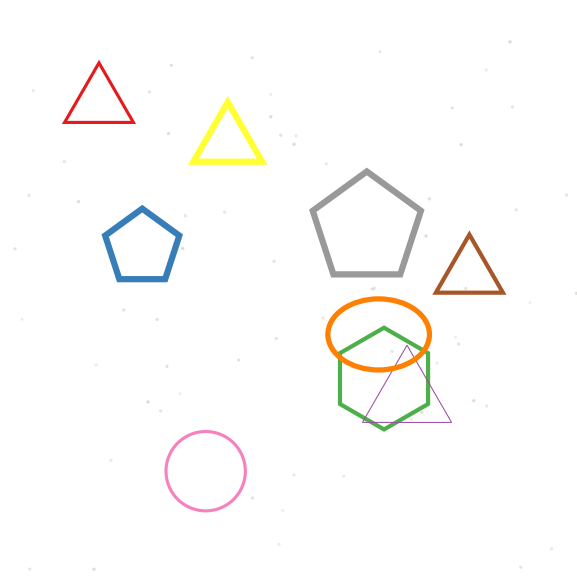[{"shape": "triangle", "thickness": 1.5, "radius": 0.34, "center": [0.171, 0.822]}, {"shape": "pentagon", "thickness": 3, "radius": 0.34, "center": [0.246, 0.57]}, {"shape": "hexagon", "thickness": 2, "radius": 0.44, "center": [0.665, 0.344]}, {"shape": "triangle", "thickness": 0.5, "radius": 0.45, "center": [0.705, 0.312]}, {"shape": "oval", "thickness": 2.5, "radius": 0.44, "center": [0.656, 0.42]}, {"shape": "triangle", "thickness": 3, "radius": 0.34, "center": [0.394, 0.754]}, {"shape": "triangle", "thickness": 2, "radius": 0.34, "center": [0.813, 0.526]}, {"shape": "circle", "thickness": 1.5, "radius": 0.34, "center": [0.356, 0.183]}, {"shape": "pentagon", "thickness": 3, "radius": 0.49, "center": [0.635, 0.604]}]